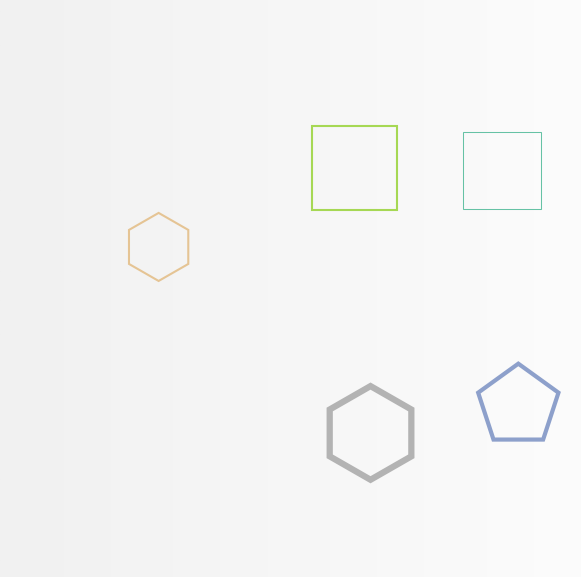[{"shape": "square", "thickness": 0.5, "radius": 0.33, "center": [0.864, 0.704]}, {"shape": "pentagon", "thickness": 2, "radius": 0.36, "center": [0.892, 0.297]}, {"shape": "square", "thickness": 1, "radius": 0.37, "center": [0.611, 0.708]}, {"shape": "hexagon", "thickness": 1, "radius": 0.29, "center": [0.273, 0.572]}, {"shape": "hexagon", "thickness": 3, "radius": 0.41, "center": [0.637, 0.249]}]